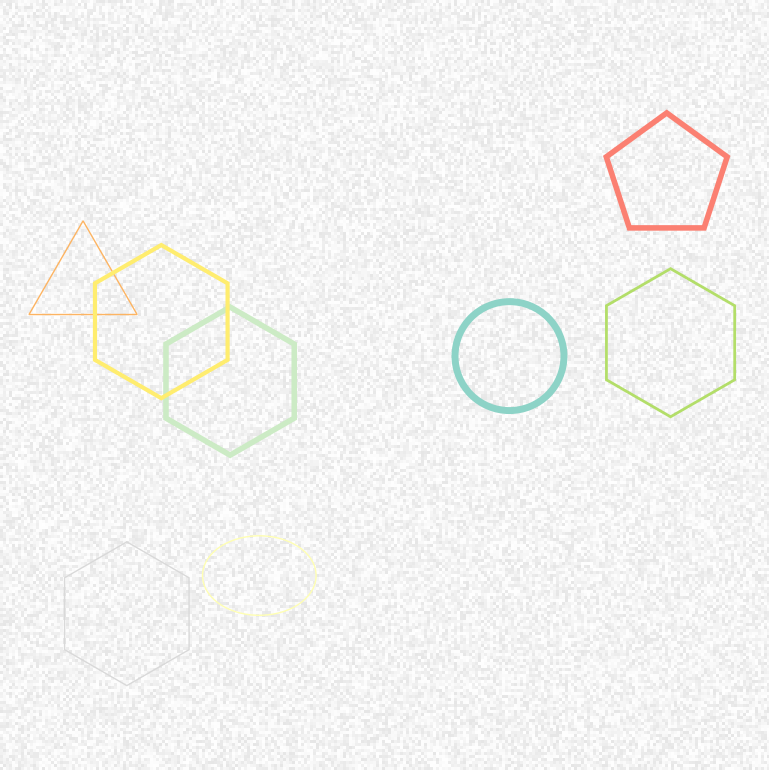[{"shape": "circle", "thickness": 2.5, "radius": 0.35, "center": [0.662, 0.538]}, {"shape": "oval", "thickness": 0.5, "radius": 0.37, "center": [0.337, 0.253]}, {"shape": "pentagon", "thickness": 2, "radius": 0.41, "center": [0.866, 0.771]}, {"shape": "triangle", "thickness": 0.5, "radius": 0.41, "center": [0.108, 0.632]}, {"shape": "hexagon", "thickness": 1, "radius": 0.48, "center": [0.871, 0.555]}, {"shape": "hexagon", "thickness": 0.5, "radius": 0.47, "center": [0.165, 0.203]}, {"shape": "hexagon", "thickness": 2, "radius": 0.48, "center": [0.299, 0.505]}, {"shape": "hexagon", "thickness": 1.5, "radius": 0.5, "center": [0.209, 0.582]}]